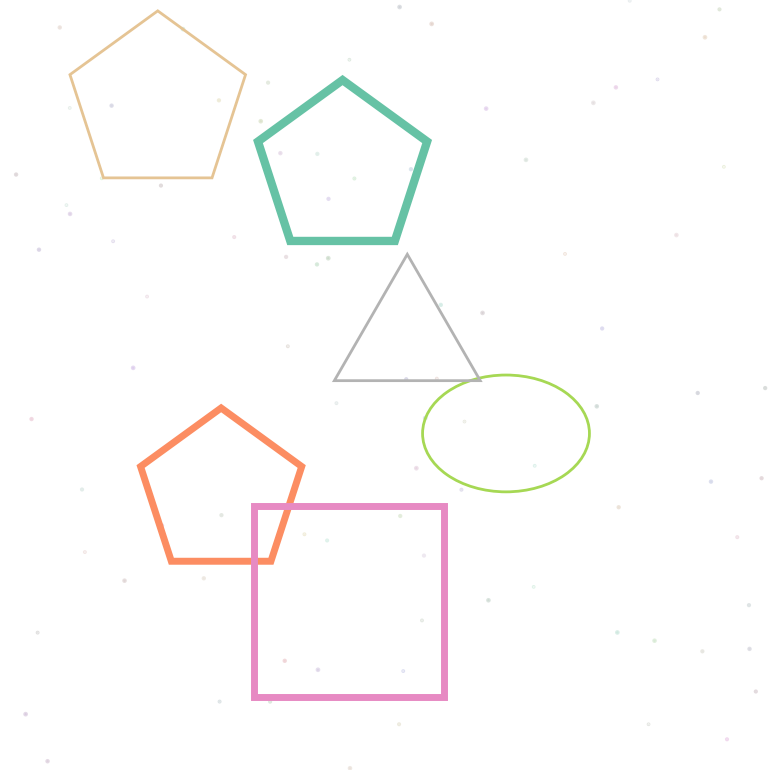[{"shape": "pentagon", "thickness": 3, "radius": 0.58, "center": [0.445, 0.781]}, {"shape": "pentagon", "thickness": 2.5, "radius": 0.55, "center": [0.287, 0.36]}, {"shape": "square", "thickness": 2.5, "radius": 0.62, "center": [0.453, 0.219]}, {"shape": "oval", "thickness": 1, "radius": 0.54, "center": [0.657, 0.437]}, {"shape": "pentagon", "thickness": 1, "radius": 0.6, "center": [0.205, 0.866]}, {"shape": "triangle", "thickness": 1, "radius": 0.55, "center": [0.529, 0.56]}]